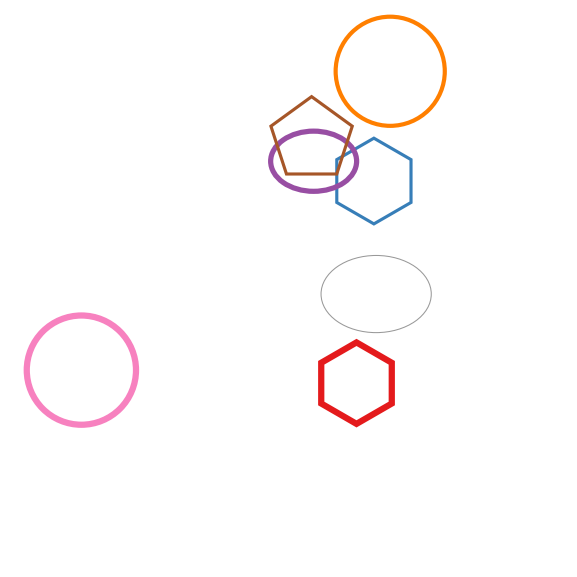[{"shape": "hexagon", "thickness": 3, "radius": 0.35, "center": [0.617, 0.336]}, {"shape": "hexagon", "thickness": 1.5, "radius": 0.37, "center": [0.647, 0.686]}, {"shape": "oval", "thickness": 2.5, "radius": 0.37, "center": [0.543, 0.72]}, {"shape": "circle", "thickness": 2, "radius": 0.47, "center": [0.676, 0.876]}, {"shape": "pentagon", "thickness": 1.5, "radius": 0.37, "center": [0.54, 0.758]}, {"shape": "circle", "thickness": 3, "radius": 0.47, "center": [0.141, 0.358]}, {"shape": "oval", "thickness": 0.5, "radius": 0.48, "center": [0.651, 0.49]}]